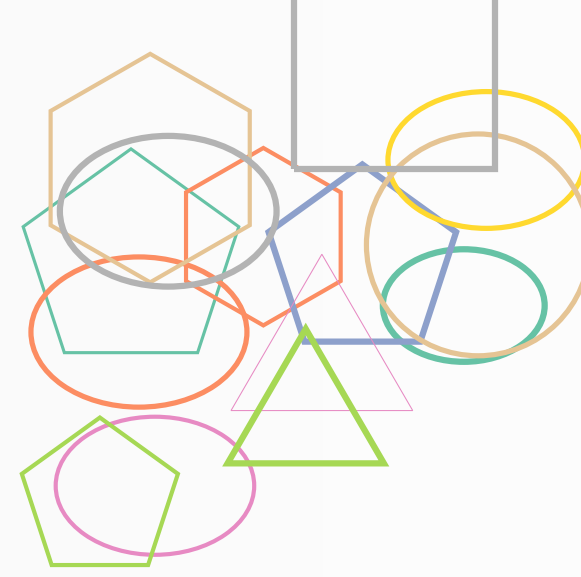[{"shape": "oval", "thickness": 3, "radius": 0.7, "center": [0.798, 0.47]}, {"shape": "pentagon", "thickness": 1.5, "radius": 0.98, "center": [0.225, 0.546]}, {"shape": "oval", "thickness": 2.5, "radius": 0.93, "center": [0.239, 0.424]}, {"shape": "hexagon", "thickness": 2, "radius": 0.77, "center": [0.453, 0.589]}, {"shape": "pentagon", "thickness": 3, "radius": 0.85, "center": [0.623, 0.545]}, {"shape": "oval", "thickness": 2, "radius": 0.85, "center": [0.267, 0.158]}, {"shape": "triangle", "thickness": 0.5, "radius": 0.9, "center": [0.554, 0.378]}, {"shape": "pentagon", "thickness": 2, "radius": 0.71, "center": [0.172, 0.135]}, {"shape": "triangle", "thickness": 3, "radius": 0.78, "center": [0.526, 0.274]}, {"shape": "oval", "thickness": 2.5, "radius": 0.85, "center": [0.837, 0.722]}, {"shape": "hexagon", "thickness": 2, "radius": 0.99, "center": [0.258, 0.708]}, {"shape": "circle", "thickness": 2.5, "radius": 0.96, "center": [0.822, 0.575]}, {"shape": "square", "thickness": 3, "radius": 0.87, "center": [0.679, 0.879]}, {"shape": "oval", "thickness": 3, "radius": 0.93, "center": [0.289, 0.633]}]